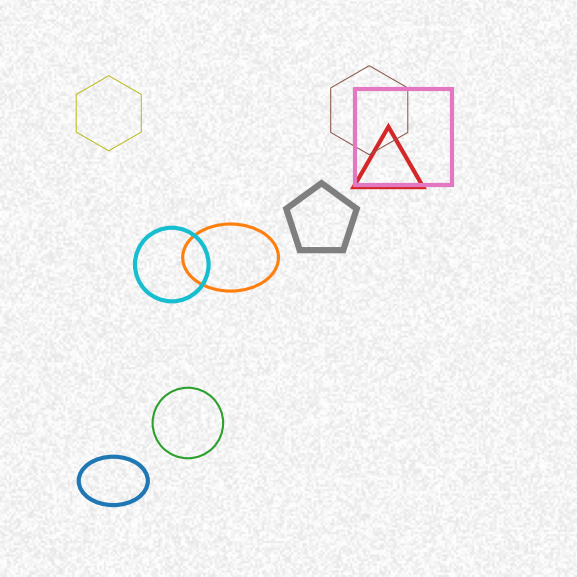[{"shape": "oval", "thickness": 2, "radius": 0.3, "center": [0.196, 0.166]}, {"shape": "oval", "thickness": 1.5, "radius": 0.41, "center": [0.399, 0.553]}, {"shape": "circle", "thickness": 1, "radius": 0.31, "center": [0.325, 0.267]}, {"shape": "triangle", "thickness": 2, "radius": 0.35, "center": [0.673, 0.71]}, {"shape": "hexagon", "thickness": 0.5, "radius": 0.39, "center": [0.639, 0.808]}, {"shape": "square", "thickness": 2, "radius": 0.42, "center": [0.699, 0.762]}, {"shape": "pentagon", "thickness": 3, "radius": 0.32, "center": [0.557, 0.618]}, {"shape": "hexagon", "thickness": 0.5, "radius": 0.33, "center": [0.188, 0.803]}, {"shape": "circle", "thickness": 2, "radius": 0.32, "center": [0.297, 0.541]}]